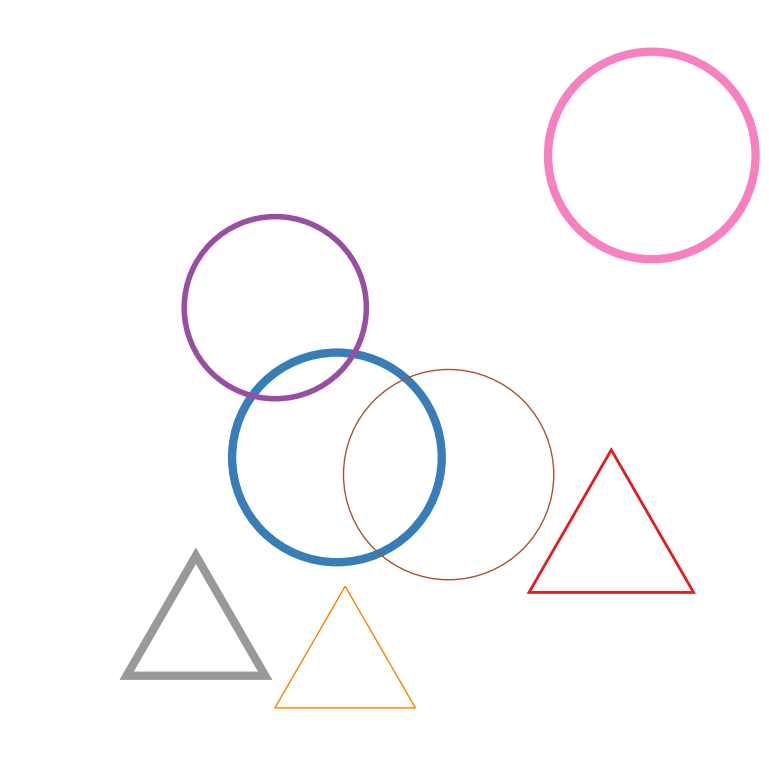[{"shape": "triangle", "thickness": 1, "radius": 0.62, "center": [0.794, 0.292]}, {"shape": "circle", "thickness": 3, "radius": 0.68, "center": [0.438, 0.406]}, {"shape": "circle", "thickness": 2, "radius": 0.59, "center": [0.358, 0.6]}, {"shape": "triangle", "thickness": 0.5, "radius": 0.53, "center": [0.448, 0.133]}, {"shape": "circle", "thickness": 0.5, "radius": 0.68, "center": [0.583, 0.384]}, {"shape": "circle", "thickness": 3, "radius": 0.67, "center": [0.846, 0.798]}, {"shape": "triangle", "thickness": 3, "radius": 0.52, "center": [0.254, 0.174]}]